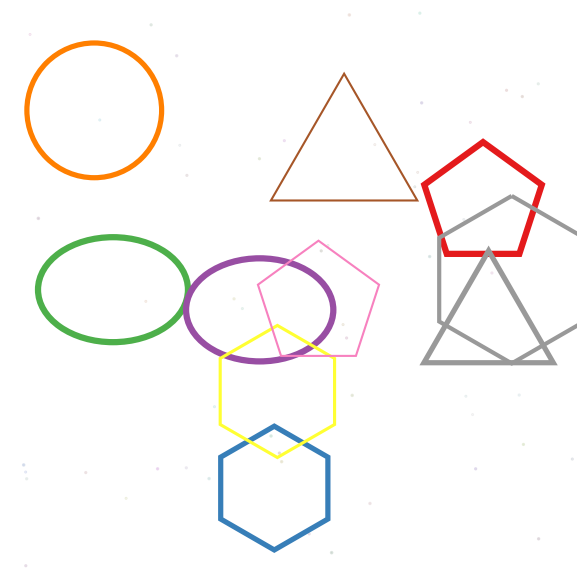[{"shape": "pentagon", "thickness": 3, "radius": 0.53, "center": [0.836, 0.646]}, {"shape": "hexagon", "thickness": 2.5, "radius": 0.54, "center": [0.475, 0.154]}, {"shape": "oval", "thickness": 3, "radius": 0.65, "center": [0.196, 0.498]}, {"shape": "oval", "thickness": 3, "radius": 0.64, "center": [0.45, 0.463]}, {"shape": "circle", "thickness": 2.5, "radius": 0.58, "center": [0.163, 0.808]}, {"shape": "hexagon", "thickness": 1.5, "radius": 0.57, "center": [0.48, 0.321]}, {"shape": "triangle", "thickness": 1, "radius": 0.73, "center": [0.596, 0.725]}, {"shape": "pentagon", "thickness": 1, "radius": 0.55, "center": [0.551, 0.472]}, {"shape": "triangle", "thickness": 2.5, "radius": 0.65, "center": [0.846, 0.436]}, {"shape": "hexagon", "thickness": 2, "radius": 0.72, "center": [0.886, 0.515]}]